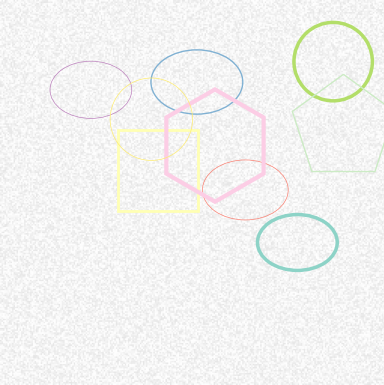[{"shape": "oval", "thickness": 2.5, "radius": 0.52, "center": [0.772, 0.37]}, {"shape": "square", "thickness": 2, "radius": 0.52, "center": [0.411, 0.557]}, {"shape": "oval", "thickness": 0.5, "radius": 0.56, "center": [0.637, 0.507]}, {"shape": "oval", "thickness": 1, "radius": 0.6, "center": [0.511, 0.787]}, {"shape": "circle", "thickness": 2.5, "radius": 0.51, "center": [0.865, 0.84]}, {"shape": "hexagon", "thickness": 3, "radius": 0.73, "center": [0.558, 0.622]}, {"shape": "oval", "thickness": 0.5, "radius": 0.53, "center": [0.236, 0.767]}, {"shape": "pentagon", "thickness": 1, "radius": 0.7, "center": [0.892, 0.667]}, {"shape": "circle", "thickness": 0.5, "radius": 0.54, "center": [0.393, 0.69]}]